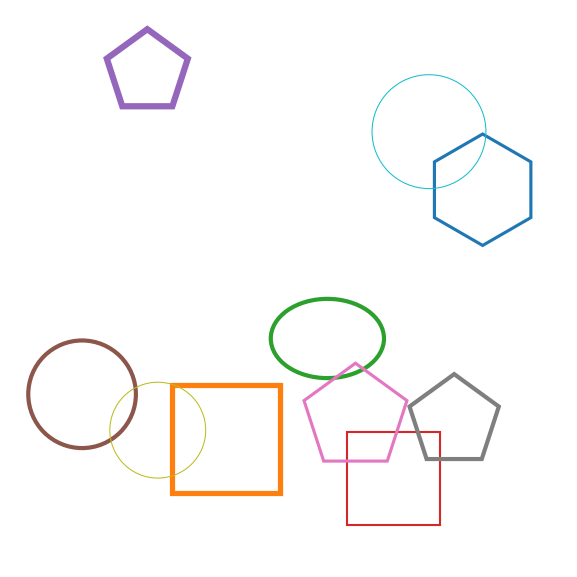[{"shape": "hexagon", "thickness": 1.5, "radius": 0.48, "center": [0.836, 0.671]}, {"shape": "square", "thickness": 2.5, "radius": 0.47, "center": [0.392, 0.239]}, {"shape": "oval", "thickness": 2, "radius": 0.49, "center": [0.567, 0.413]}, {"shape": "square", "thickness": 1, "radius": 0.4, "center": [0.682, 0.17]}, {"shape": "pentagon", "thickness": 3, "radius": 0.37, "center": [0.255, 0.875]}, {"shape": "circle", "thickness": 2, "radius": 0.47, "center": [0.142, 0.316]}, {"shape": "pentagon", "thickness": 1.5, "radius": 0.47, "center": [0.616, 0.277]}, {"shape": "pentagon", "thickness": 2, "radius": 0.41, "center": [0.786, 0.27]}, {"shape": "circle", "thickness": 0.5, "radius": 0.42, "center": [0.273, 0.254]}, {"shape": "circle", "thickness": 0.5, "radius": 0.49, "center": [0.743, 0.771]}]